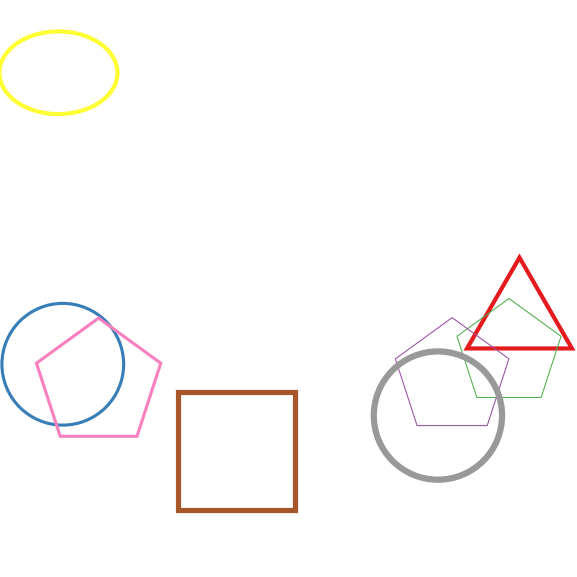[{"shape": "triangle", "thickness": 2, "radius": 0.52, "center": [0.9, 0.448]}, {"shape": "circle", "thickness": 1.5, "radius": 0.53, "center": [0.109, 0.368]}, {"shape": "pentagon", "thickness": 0.5, "radius": 0.47, "center": [0.881, 0.387]}, {"shape": "pentagon", "thickness": 0.5, "radius": 0.52, "center": [0.783, 0.346]}, {"shape": "oval", "thickness": 2, "radius": 0.51, "center": [0.101, 0.873]}, {"shape": "square", "thickness": 2.5, "radius": 0.51, "center": [0.41, 0.218]}, {"shape": "pentagon", "thickness": 1.5, "radius": 0.57, "center": [0.171, 0.335]}, {"shape": "circle", "thickness": 3, "radius": 0.56, "center": [0.758, 0.28]}]